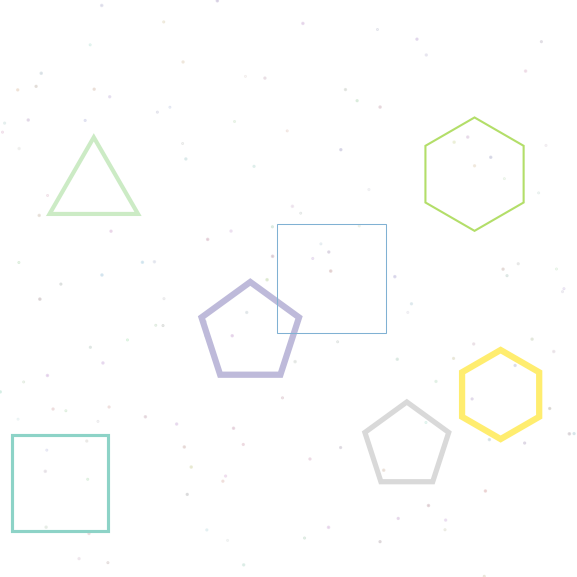[{"shape": "square", "thickness": 1.5, "radius": 0.42, "center": [0.104, 0.163]}, {"shape": "pentagon", "thickness": 3, "radius": 0.44, "center": [0.433, 0.422]}, {"shape": "square", "thickness": 0.5, "radius": 0.47, "center": [0.574, 0.517]}, {"shape": "hexagon", "thickness": 1, "radius": 0.49, "center": [0.822, 0.698]}, {"shape": "pentagon", "thickness": 2.5, "radius": 0.38, "center": [0.704, 0.227]}, {"shape": "triangle", "thickness": 2, "radius": 0.44, "center": [0.162, 0.673]}, {"shape": "hexagon", "thickness": 3, "radius": 0.39, "center": [0.867, 0.316]}]